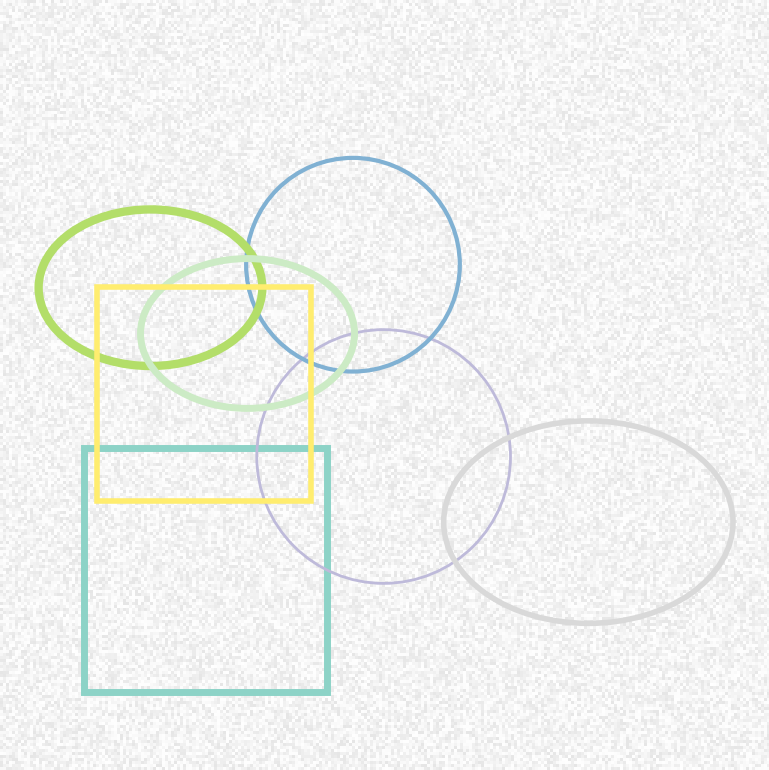[{"shape": "square", "thickness": 2.5, "radius": 0.79, "center": [0.267, 0.26]}, {"shape": "circle", "thickness": 1, "radius": 0.82, "center": [0.498, 0.407]}, {"shape": "circle", "thickness": 1.5, "radius": 0.69, "center": [0.458, 0.656]}, {"shape": "oval", "thickness": 3, "radius": 0.73, "center": [0.195, 0.626]}, {"shape": "oval", "thickness": 2, "radius": 0.94, "center": [0.764, 0.322]}, {"shape": "oval", "thickness": 2.5, "radius": 0.69, "center": [0.321, 0.567]}, {"shape": "square", "thickness": 2, "radius": 0.69, "center": [0.265, 0.489]}]